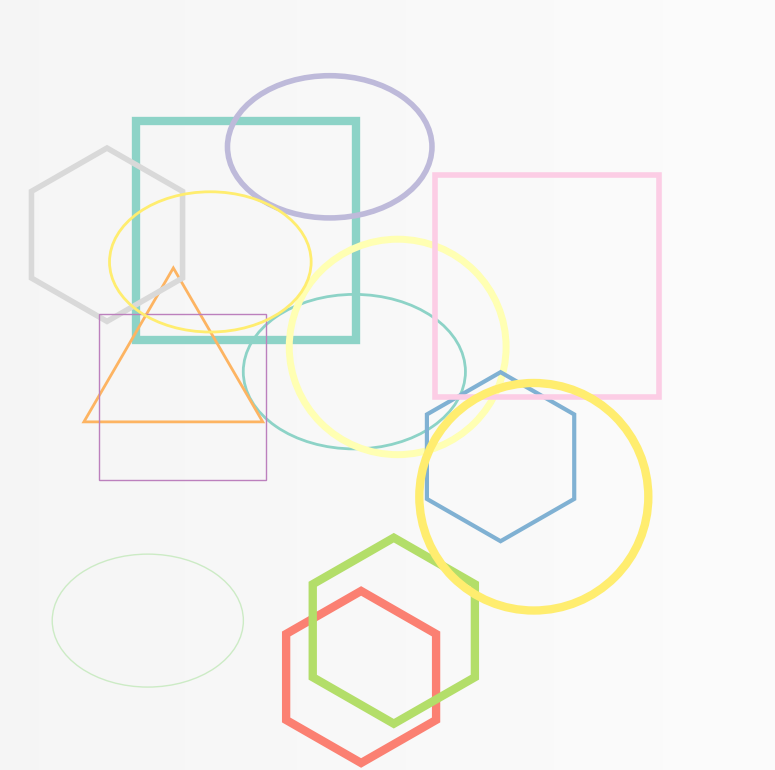[{"shape": "square", "thickness": 3, "radius": 0.71, "center": [0.318, 0.7]}, {"shape": "oval", "thickness": 1, "radius": 0.72, "center": [0.457, 0.517]}, {"shape": "circle", "thickness": 2.5, "radius": 0.7, "center": [0.513, 0.549]}, {"shape": "oval", "thickness": 2, "radius": 0.66, "center": [0.425, 0.809]}, {"shape": "hexagon", "thickness": 3, "radius": 0.56, "center": [0.466, 0.121]}, {"shape": "hexagon", "thickness": 1.5, "radius": 0.55, "center": [0.646, 0.407]}, {"shape": "triangle", "thickness": 1, "radius": 0.67, "center": [0.224, 0.519]}, {"shape": "hexagon", "thickness": 3, "radius": 0.6, "center": [0.508, 0.181]}, {"shape": "square", "thickness": 2, "radius": 0.72, "center": [0.706, 0.628]}, {"shape": "hexagon", "thickness": 2, "radius": 0.56, "center": [0.138, 0.695]}, {"shape": "square", "thickness": 0.5, "radius": 0.54, "center": [0.235, 0.485]}, {"shape": "oval", "thickness": 0.5, "radius": 0.62, "center": [0.191, 0.194]}, {"shape": "circle", "thickness": 3, "radius": 0.74, "center": [0.689, 0.355]}, {"shape": "oval", "thickness": 1, "radius": 0.65, "center": [0.271, 0.66]}]